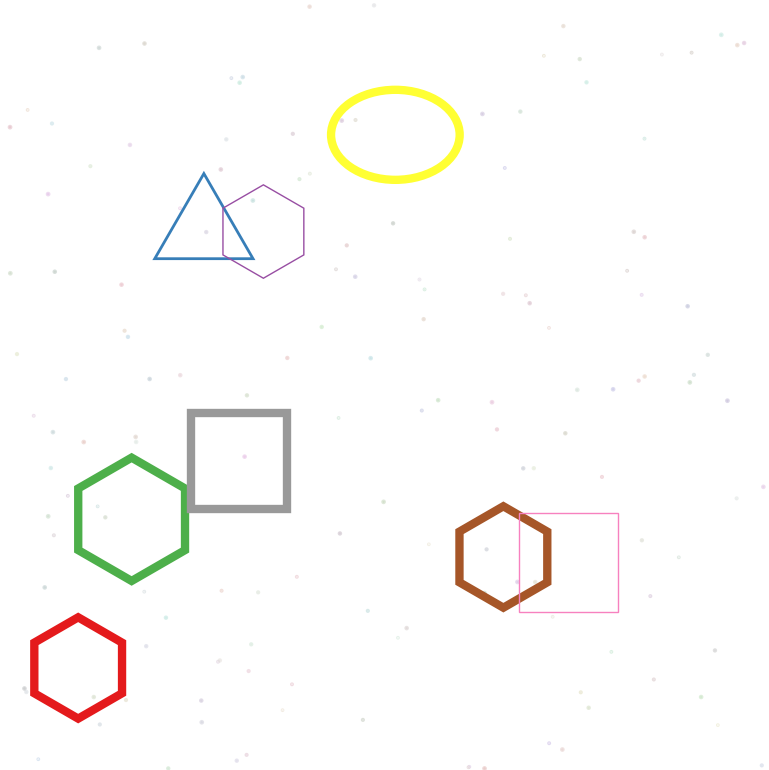[{"shape": "hexagon", "thickness": 3, "radius": 0.33, "center": [0.102, 0.133]}, {"shape": "triangle", "thickness": 1, "radius": 0.37, "center": [0.265, 0.701]}, {"shape": "hexagon", "thickness": 3, "radius": 0.4, "center": [0.171, 0.326]}, {"shape": "hexagon", "thickness": 0.5, "radius": 0.3, "center": [0.342, 0.699]}, {"shape": "oval", "thickness": 3, "radius": 0.42, "center": [0.513, 0.825]}, {"shape": "hexagon", "thickness": 3, "radius": 0.33, "center": [0.654, 0.277]}, {"shape": "square", "thickness": 0.5, "radius": 0.32, "center": [0.738, 0.27]}, {"shape": "square", "thickness": 3, "radius": 0.31, "center": [0.31, 0.401]}]